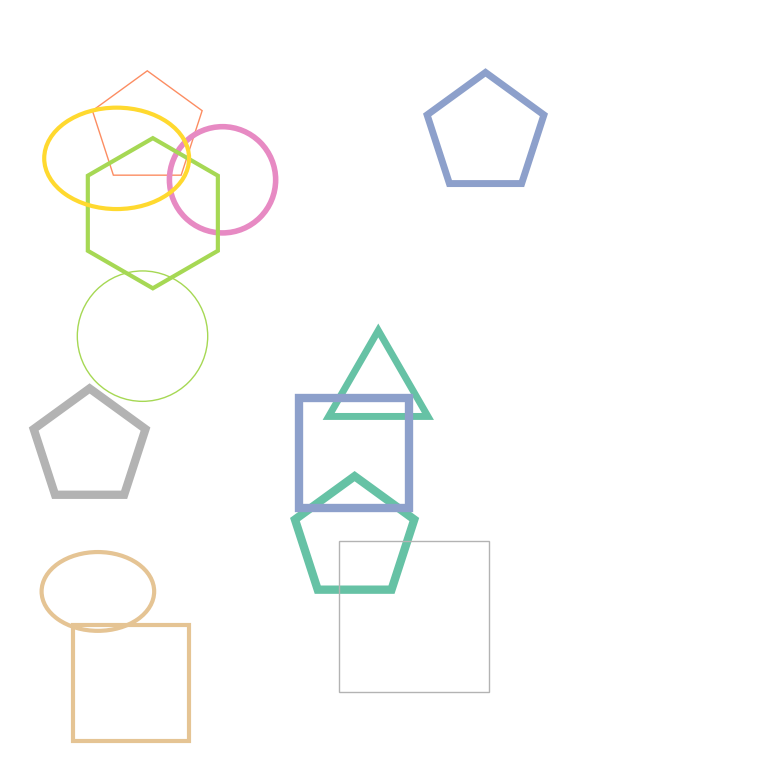[{"shape": "pentagon", "thickness": 3, "radius": 0.41, "center": [0.461, 0.3]}, {"shape": "triangle", "thickness": 2.5, "radius": 0.37, "center": [0.491, 0.496]}, {"shape": "pentagon", "thickness": 0.5, "radius": 0.37, "center": [0.191, 0.833]}, {"shape": "pentagon", "thickness": 2.5, "radius": 0.4, "center": [0.631, 0.826]}, {"shape": "square", "thickness": 3, "radius": 0.35, "center": [0.46, 0.412]}, {"shape": "circle", "thickness": 2, "radius": 0.34, "center": [0.289, 0.767]}, {"shape": "hexagon", "thickness": 1.5, "radius": 0.49, "center": [0.198, 0.723]}, {"shape": "circle", "thickness": 0.5, "radius": 0.42, "center": [0.185, 0.563]}, {"shape": "oval", "thickness": 1.5, "radius": 0.47, "center": [0.151, 0.794]}, {"shape": "oval", "thickness": 1.5, "radius": 0.37, "center": [0.127, 0.232]}, {"shape": "square", "thickness": 1.5, "radius": 0.38, "center": [0.17, 0.113]}, {"shape": "pentagon", "thickness": 3, "radius": 0.38, "center": [0.116, 0.419]}, {"shape": "square", "thickness": 0.5, "radius": 0.49, "center": [0.538, 0.199]}]